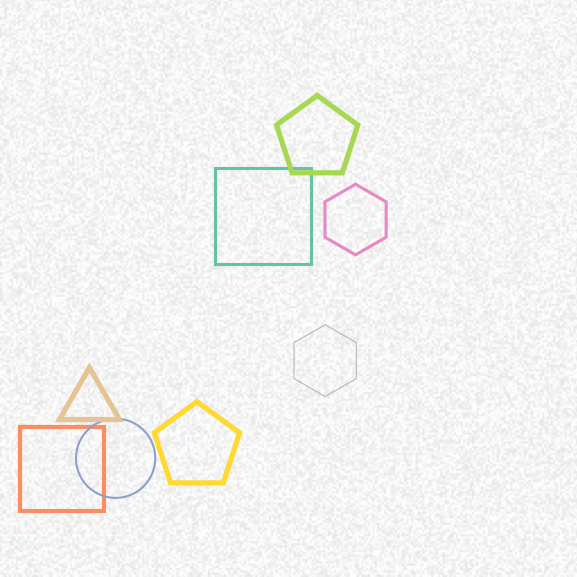[{"shape": "square", "thickness": 1.5, "radius": 0.41, "center": [0.456, 0.625]}, {"shape": "square", "thickness": 2, "radius": 0.36, "center": [0.108, 0.187]}, {"shape": "circle", "thickness": 1, "radius": 0.34, "center": [0.2, 0.206]}, {"shape": "hexagon", "thickness": 1.5, "radius": 0.31, "center": [0.616, 0.619]}, {"shape": "pentagon", "thickness": 2.5, "radius": 0.37, "center": [0.549, 0.76]}, {"shape": "pentagon", "thickness": 2.5, "radius": 0.39, "center": [0.341, 0.226]}, {"shape": "triangle", "thickness": 2.5, "radius": 0.3, "center": [0.155, 0.303]}, {"shape": "hexagon", "thickness": 0.5, "radius": 0.31, "center": [0.563, 0.375]}]